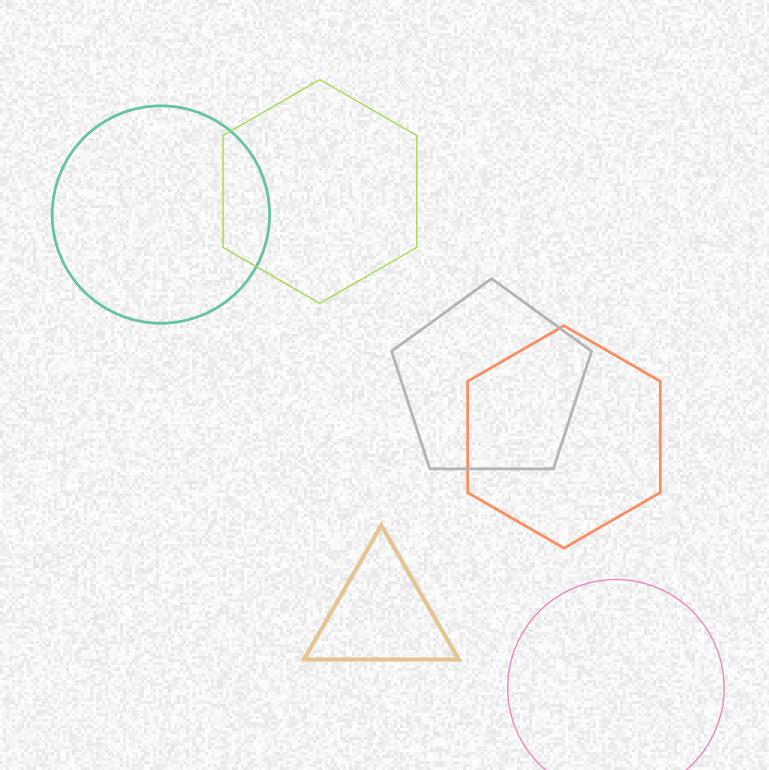[{"shape": "circle", "thickness": 1, "radius": 0.71, "center": [0.209, 0.721]}, {"shape": "hexagon", "thickness": 1, "radius": 0.72, "center": [0.732, 0.433]}, {"shape": "circle", "thickness": 0.5, "radius": 0.7, "center": [0.8, 0.107]}, {"shape": "hexagon", "thickness": 0.5, "radius": 0.73, "center": [0.415, 0.751]}, {"shape": "triangle", "thickness": 1.5, "radius": 0.58, "center": [0.495, 0.202]}, {"shape": "pentagon", "thickness": 1, "radius": 0.68, "center": [0.638, 0.502]}]